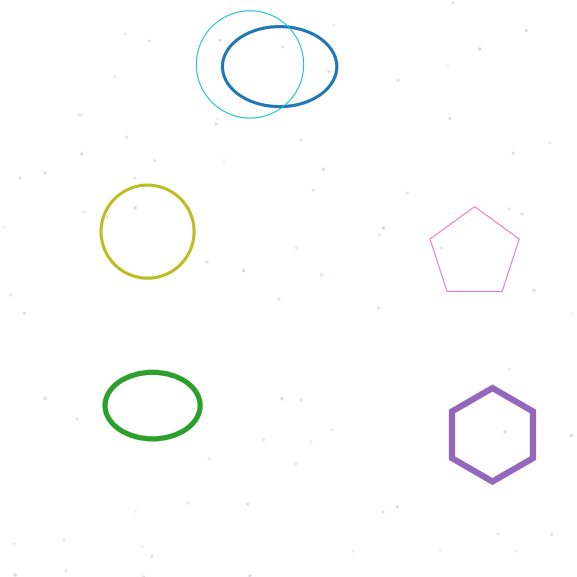[{"shape": "oval", "thickness": 1.5, "radius": 0.49, "center": [0.484, 0.884]}, {"shape": "oval", "thickness": 2.5, "radius": 0.41, "center": [0.264, 0.297]}, {"shape": "hexagon", "thickness": 3, "radius": 0.4, "center": [0.853, 0.246]}, {"shape": "pentagon", "thickness": 0.5, "radius": 0.41, "center": [0.822, 0.56]}, {"shape": "circle", "thickness": 1.5, "radius": 0.4, "center": [0.256, 0.598]}, {"shape": "circle", "thickness": 0.5, "radius": 0.46, "center": [0.433, 0.888]}]